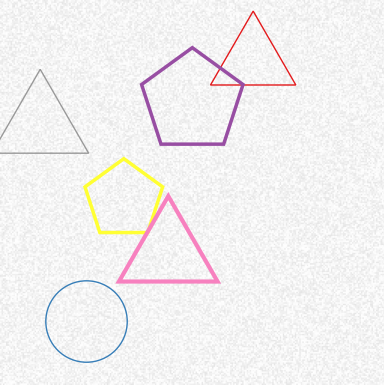[{"shape": "triangle", "thickness": 1, "radius": 0.64, "center": [0.658, 0.843]}, {"shape": "circle", "thickness": 1, "radius": 0.53, "center": [0.225, 0.165]}, {"shape": "pentagon", "thickness": 2.5, "radius": 0.69, "center": [0.5, 0.738]}, {"shape": "pentagon", "thickness": 2.5, "radius": 0.53, "center": [0.322, 0.482]}, {"shape": "triangle", "thickness": 3, "radius": 0.74, "center": [0.437, 0.343]}, {"shape": "triangle", "thickness": 1, "radius": 0.73, "center": [0.104, 0.675]}]